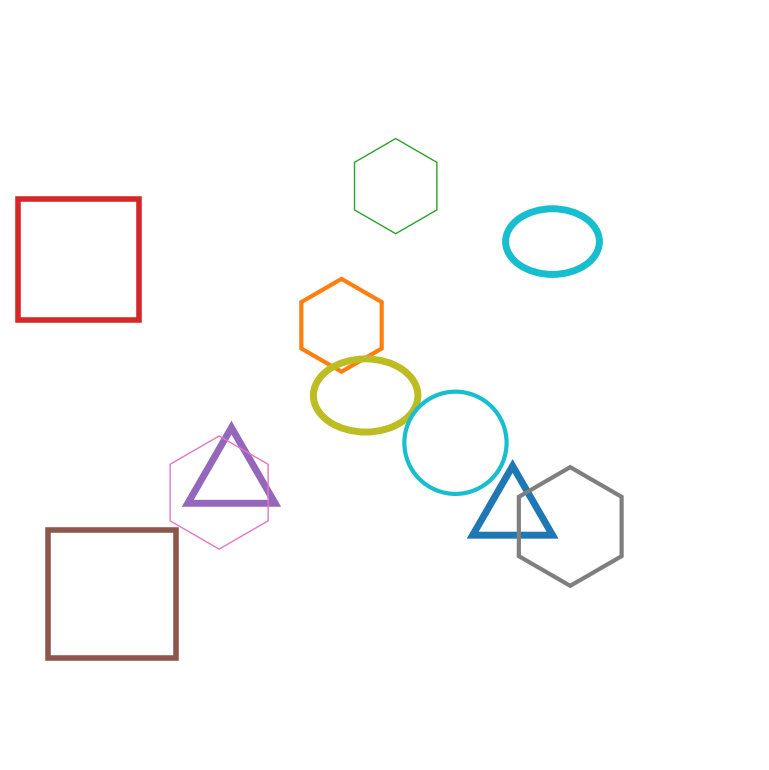[{"shape": "triangle", "thickness": 2.5, "radius": 0.3, "center": [0.666, 0.335]}, {"shape": "hexagon", "thickness": 1.5, "radius": 0.3, "center": [0.444, 0.578]}, {"shape": "hexagon", "thickness": 0.5, "radius": 0.31, "center": [0.514, 0.758]}, {"shape": "square", "thickness": 2, "radius": 0.4, "center": [0.102, 0.663]}, {"shape": "triangle", "thickness": 2.5, "radius": 0.33, "center": [0.301, 0.379]}, {"shape": "square", "thickness": 2, "radius": 0.42, "center": [0.145, 0.229]}, {"shape": "hexagon", "thickness": 0.5, "radius": 0.37, "center": [0.285, 0.36]}, {"shape": "hexagon", "thickness": 1.5, "radius": 0.39, "center": [0.741, 0.316]}, {"shape": "oval", "thickness": 2.5, "radius": 0.34, "center": [0.475, 0.486]}, {"shape": "oval", "thickness": 2.5, "radius": 0.3, "center": [0.718, 0.686]}, {"shape": "circle", "thickness": 1.5, "radius": 0.33, "center": [0.592, 0.425]}]